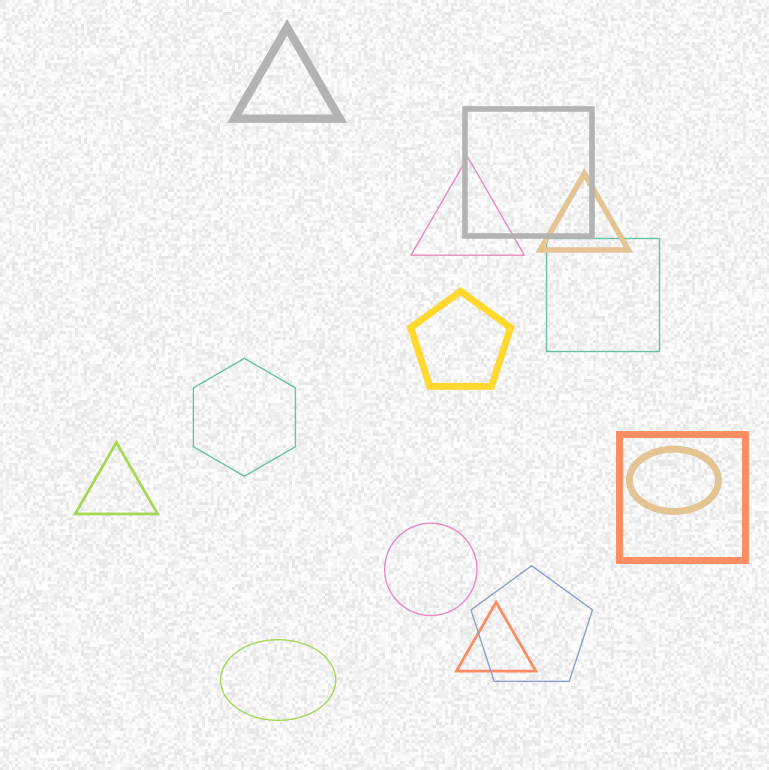[{"shape": "hexagon", "thickness": 0.5, "radius": 0.38, "center": [0.317, 0.458]}, {"shape": "square", "thickness": 0.5, "radius": 0.37, "center": [0.782, 0.618]}, {"shape": "square", "thickness": 2.5, "radius": 0.41, "center": [0.886, 0.354]}, {"shape": "triangle", "thickness": 1, "radius": 0.3, "center": [0.644, 0.158]}, {"shape": "pentagon", "thickness": 0.5, "radius": 0.41, "center": [0.691, 0.182]}, {"shape": "circle", "thickness": 0.5, "radius": 0.3, "center": [0.56, 0.261]}, {"shape": "triangle", "thickness": 0.5, "radius": 0.42, "center": [0.607, 0.711]}, {"shape": "oval", "thickness": 0.5, "radius": 0.37, "center": [0.361, 0.117]}, {"shape": "triangle", "thickness": 1, "radius": 0.31, "center": [0.151, 0.363]}, {"shape": "pentagon", "thickness": 2.5, "radius": 0.34, "center": [0.598, 0.553]}, {"shape": "triangle", "thickness": 2, "radius": 0.33, "center": [0.759, 0.708]}, {"shape": "oval", "thickness": 2.5, "radius": 0.29, "center": [0.875, 0.376]}, {"shape": "square", "thickness": 2, "radius": 0.41, "center": [0.687, 0.777]}, {"shape": "triangle", "thickness": 3, "radius": 0.4, "center": [0.373, 0.885]}]